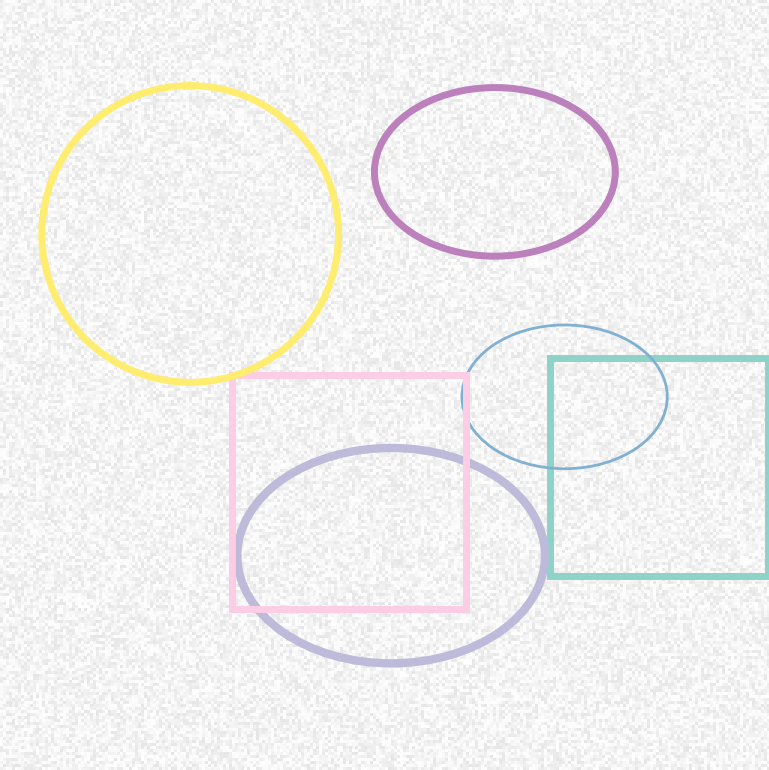[{"shape": "square", "thickness": 2.5, "radius": 0.71, "center": [0.856, 0.393]}, {"shape": "oval", "thickness": 3, "radius": 1.0, "center": [0.508, 0.278]}, {"shape": "oval", "thickness": 1, "radius": 0.67, "center": [0.733, 0.485]}, {"shape": "square", "thickness": 2.5, "radius": 0.76, "center": [0.454, 0.361]}, {"shape": "oval", "thickness": 2.5, "radius": 0.78, "center": [0.643, 0.777]}, {"shape": "circle", "thickness": 2.5, "radius": 0.96, "center": [0.247, 0.696]}]